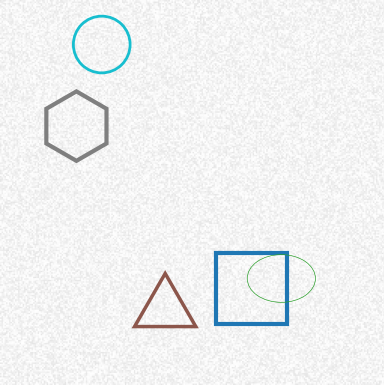[{"shape": "square", "thickness": 3, "radius": 0.46, "center": [0.654, 0.251]}, {"shape": "oval", "thickness": 0.5, "radius": 0.44, "center": [0.731, 0.277]}, {"shape": "triangle", "thickness": 2.5, "radius": 0.46, "center": [0.429, 0.198]}, {"shape": "hexagon", "thickness": 3, "radius": 0.45, "center": [0.198, 0.672]}, {"shape": "circle", "thickness": 2, "radius": 0.37, "center": [0.264, 0.884]}]